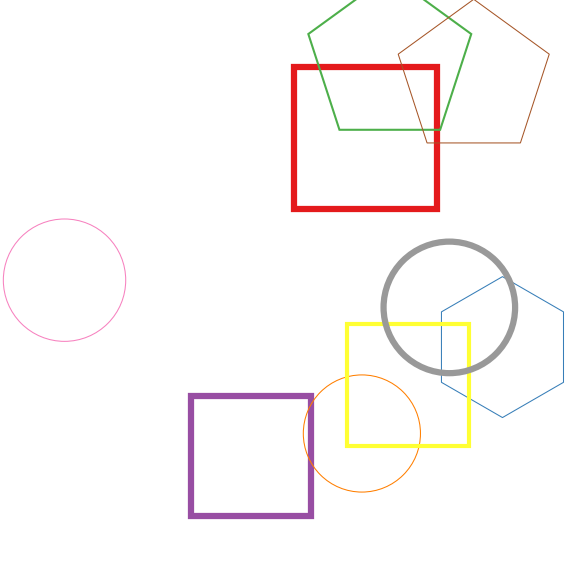[{"shape": "square", "thickness": 3, "radius": 0.62, "center": [0.633, 0.76]}, {"shape": "hexagon", "thickness": 0.5, "radius": 0.61, "center": [0.87, 0.398]}, {"shape": "pentagon", "thickness": 1, "radius": 0.74, "center": [0.675, 0.894]}, {"shape": "square", "thickness": 3, "radius": 0.52, "center": [0.434, 0.209]}, {"shape": "circle", "thickness": 0.5, "radius": 0.51, "center": [0.627, 0.248]}, {"shape": "square", "thickness": 2, "radius": 0.53, "center": [0.707, 0.332]}, {"shape": "pentagon", "thickness": 0.5, "radius": 0.69, "center": [0.82, 0.863]}, {"shape": "circle", "thickness": 0.5, "radius": 0.53, "center": [0.112, 0.514]}, {"shape": "circle", "thickness": 3, "radius": 0.57, "center": [0.778, 0.467]}]